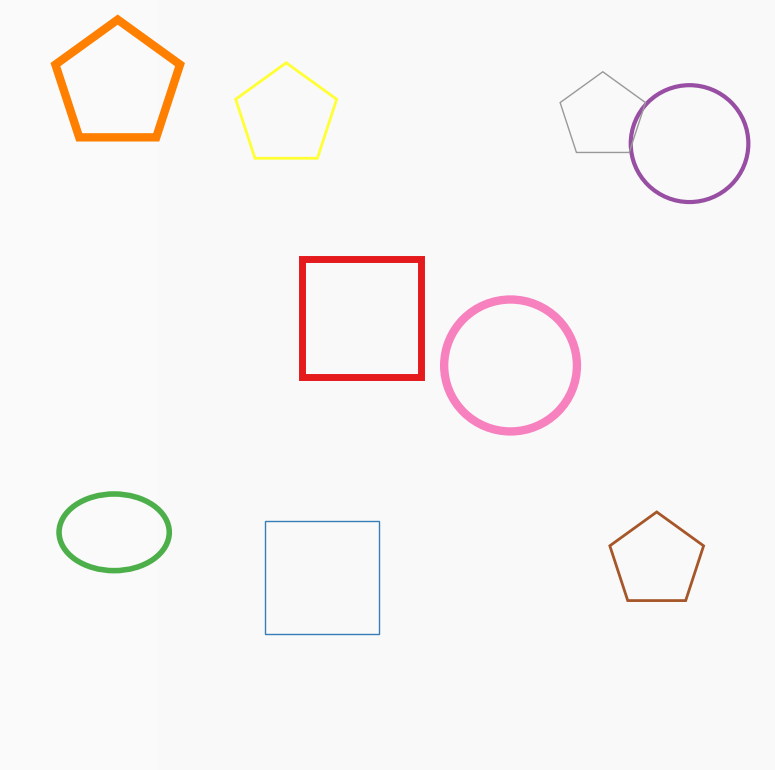[{"shape": "square", "thickness": 2.5, "radius": 0.38, "center": [0.466, 0.587]}, {"shape": "square", "thickness": 0.5, "radius": 0.37, "center": [0.416, 0.25]}, {"shape": "oval", "thickness": 2, "radius": 0.36, "center": [0.147, 0.309]}, {"shape": "circle", "thickness": 1.5, "radius": 0.38, "center": [0.89, 0.813]}, {"shape": "pentagon", "thickness": 3, "radius": 0.42, "center": [0.152, 0.89]}, {"shape": "pentagon", "thickness": 1, "radius": 0.34, "center": [0.369, 0.85]}, {"shape": "pentagon", "thickness": 1, "radius": 0.32, "center": [0.847, 0.271]}, {"shape": "circle", "thickness": 3, "radius": 0.43, "center": [0.659, 0.525]}, {"shape": "pentagon", "thickness": 0.5, "radius": 0.29, "center": [0.778, 0.849]}]